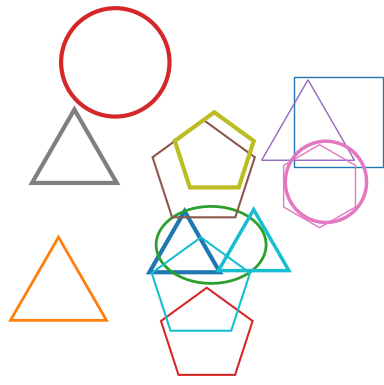[{"shape": "triangle", "thickness": 3, "radius": 0.53, "center": [0.48, 0.346]}, {"shape": "square", "thickness": 1, "radius": 0.58, "center": [0.879, 0.684]}, {"shape": "triangle", "thickness": 2, "radius": 0.72, "center": [0.152, 0.24]}, {"shape": "oval", "thickness": 2, "radius": 0.71, "center": [0.548, 0.364]}, {"shape": "pentagon", "thickness": 1.5, "radius": 0.63, "center": [0.537, 0.128]}, {"shape": "circle", "thickness": 3, "radius": 0.7, "center": [0.299, 0.838]}, {"shape": "triangle", "thickness": 1, "radius": 0.7, "center": [0.8, 0.653]}, {"shape": "pentagon", "thickness": 1.5, "radius": 0.7, "center": [0.529, 0.548]}, {"shape": "circle", "thickness": 2.5, "radius": 0.53, "center": [0.847, 0.528]}, {"shape": "hexagon", "thickness": 1, "radius": 0.54, "center": [0.83, 0.516]}, {"shape": "triangle", "thickness": 3, "radius": 0.64, "center": [0.193, 0.588]}, {"shape": "pentagon", "thickness": 3, "radius": 0.54, "center": [0.557, 0.601]}, {"shape": "triangle", "thickness": 2.5, "radius": 0.53, "center": [0.659, 0.35]}, {"shape": "pentagon", "thickness": 1.5, "radius": 0.67, "center": [0.522, 0.249]}]